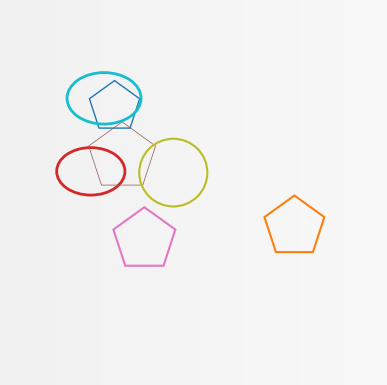[{"shape": "pentagon", "thickness": 1, "radius": 0.34, "center": [0.296, 0.722]}, {"shape": "pentagon", "thickness": 1.5, "radius": 0.41, "center": [0.76, 0.411]}, {"shape": "oval", "thickness": 2, "radius": 0.44, "center": [0.234, 0.555]}, {"shape": "pentagon", "thickness": 0.5, "radius": 0.45, "center": [0.315, 0.593]}, {"shape": "pentagon", "thickness": 1.5, "radius": 0.42, "center": [0.373, 0.378]}, {"shape": "circle", "thickness": 1.5, "radius": 0.44, "center": [0.447, 0.552]}, {"shape": "oval", "thickness": 2, "radius": 0.48, "center": [0.269, 0.745]}]